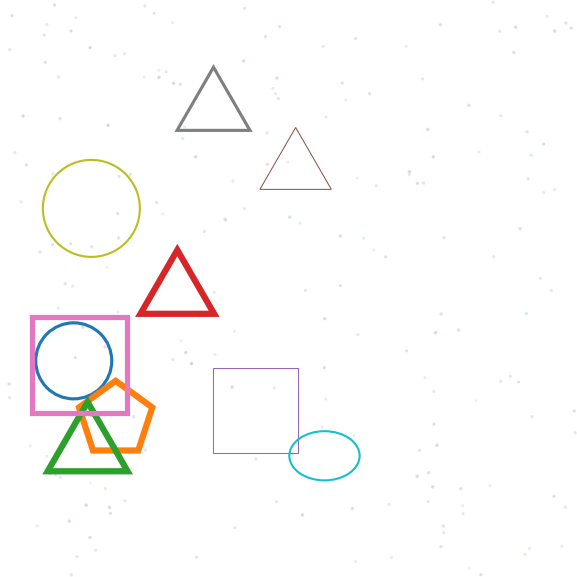[{"shape": "circle", "thickness": 1.5, "radius": 0.33, "center": [0.128, 0.374]}, {"shape": "pentagon", "thickness": 3, "radius": 0.33, "center": [0.2, 0.273]}, {"shape": "triangle", "thickness": 3, "radius": 0.4, "center": [0.152, 0.223]}, {"shape": "triangle", "thickness": 3, "radius": 0.37, "center": [0.307, 0.493]}, {"shape": "square", "thickness": 0.5, "radius": 0.37, "center": [0.442, 0.288]}, {"shape": "triangle", "thickness": 0.5, "radius": 0.36, "center": [0.512, 0.707]}, {"shape": "square", "thickness": 2.5, "radius": 0.41, "center": [0.137, 0.367]}, {"shape": "triangle", "thickness": 1.5, "radius": 0.36, "center": [0.37, 0.81]}, {"shape": "circle", "thickness": 1, "radius": 0.42, "center": [0.158, 0.638]}, {"shape": "oval", "thickness": 1, "radius": 0.3, "center": [0.562, 0.21]}]